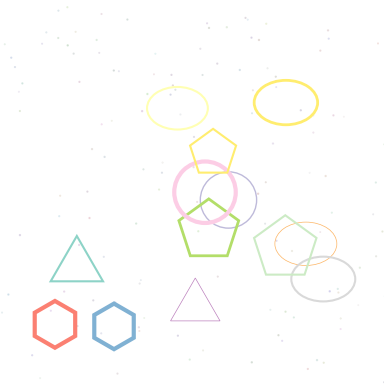[{"shape": "triangle", "thickness": 1.5, "radius": 0.39, "center": [0.2, 0.309]}, {"shape": "oval", "thickness": 1.5, "radius": 0.39, "center": [0.461, 0.719]}, {"shape": "circle", "thickness": 1, "radius": 0.37, "center": [0.593, 0.481]}, {"shape": "hexagon", "thickness": 3, "radius": 0.3, "center": [0.143, 0.158]}, {"shape": "hexagon", "thickness": 3, "radius": 0.3, "center": [0.296, 0.152]}, {"shape": "oval", "thickness": 0.5, "radius": 0.4, "center": [0.794, 0.367]}, {"shape": "pentagon", "thickness": 2, "radius": 0.41, "center": [0.542, 0.402]}, {"shape": "circle", "thickness": 3, "radius": 0.4, "center": [0.532, 0.501]}, {"shape": "oval", "thickness": 1.5, "radius": 0.42, "center": [0.84, 0.275]}, {"shape": "triangle", "thickness": 0.5, "radius": 0.37, "center": [0.507, 0.204]}, {"shape": "pentagon", "thickness": 1.5, "radius": 0.43, "center": [0.741, 0.356]}, {"shape": "pentagon", "thickness": 1.5, "radius": 0.31, "center": [0.553, 0.602]}, {"shape": "oval", "thickness": 2, "radius": 0.41, "center": [0.743, 0.734]}]